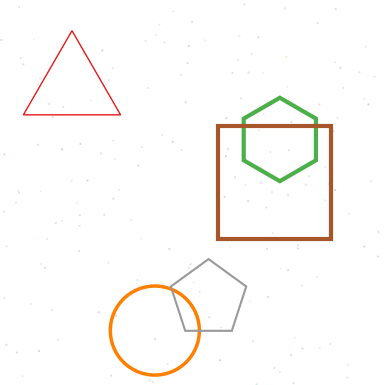[{"shape": "triangle", "thickness": 1, "radius": 0.73, "center": [0.187, 0.775]}, {"shape": "hexagon", "thickness": 3, "radius": 0.54, "center": [0.727, 0.638]}, {"shape": "circle", "thickness": 2.5, "radius": 0.58, "center": [0.402, 0.141]}, {"shape": "square", "thickness": 3, "radius": 0.73, "center": [0.713, 0.527]}, {"shape": "pentagon", "thickness": 1.5, "radius": 0.51, "center": [0.542, 0.224]}]